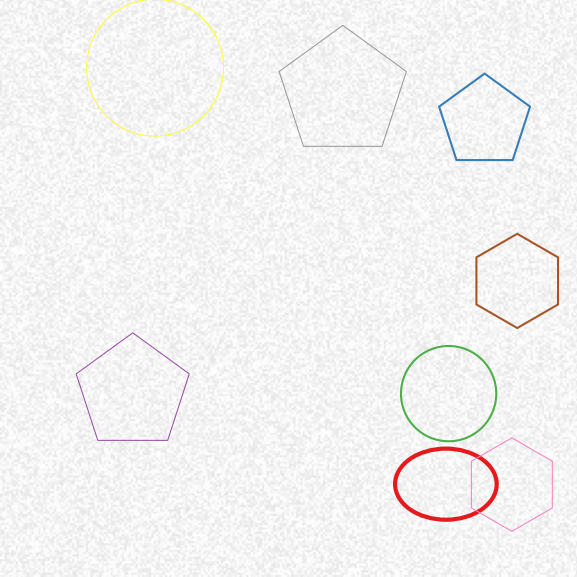[{"shape": "oval", "thickness": 2, "radius": 0.44, "center": [0.772, 0.161]}, {"shape": "pentagon", "thickness": 1, "radius": 0.41, "center": [0.839, 0.789]}, {"shape": "circle", "thickness": 1, "radius": 0.41, "center": [0.777, 0.318]}, {"shape": "pentagon", "thickness": 0.5, "radius": 0.51, "center": [0.23, 0.32]}, {"shape": "circle", "thickness": 0.5, "radius": 0.59, "center": [0.269, 0.882]}, {"shape": "hexagon", "thickness": 1, "radius": 0.41, "center": [0.896, 0.513]}, {"shape": "hexagon", "thickness": 0.5, "radius": 0.4, "center": [0.886, 0.16]}, {"shape": "pentagon", "thickness": 0.5, "radius": 0.58, "center": [0.594, 0.839]}]